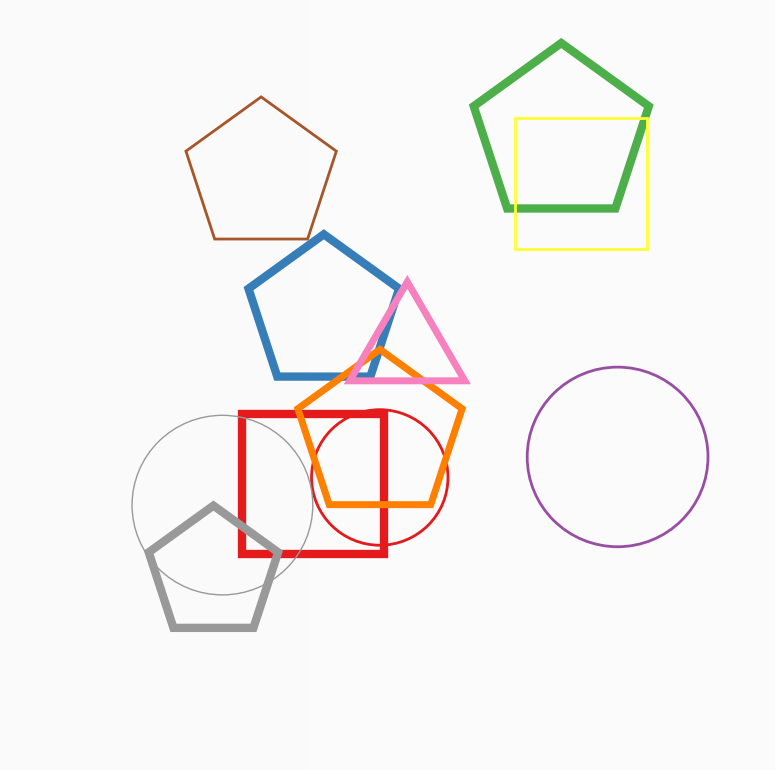[{"shape": "circle", "thickness": 1, "radius": 0.44, "center": [0.49, 0.38]}, {"shape": "square", "thickness": 3, "radius": 0.46, "center": [0.404, 0.372]}, {"shape": "pentagon", "thickness": 3, "radius": 0.51, "center": [0.418, 0.594]}, {"shape": "pentagon", "thickness": 3, "radius": 0.59, "center": [0.724, 0.825]}, {"shape": "circle", "thickness": 1, "radius": 0.58, "center": [0.797, 0.407]}, {"shape": "pentagon", "thickness": 2.5, "radius": 0.56, "center": [0.49, 0.435]}, {"shape": "square", "thickness": 1, "radius": 0.43, "center": [0.749, 0.762]}, {"shape": "pentagon", "thickness": 1, "radius": 0.51, "center": [0.337, 0.772]}, {"shape": "triangle", "thickness": 2.5, "radius": 0.43, "center": [0.526, 0.548]}, {"shape": "pentagon", "thickness": 3, "radius": 0.44, "center": [0.275, 0.256]}, {"shape": "circle", "thickness": 0.5, "radius": 0.58, "center": [0.287, 0.344]}]